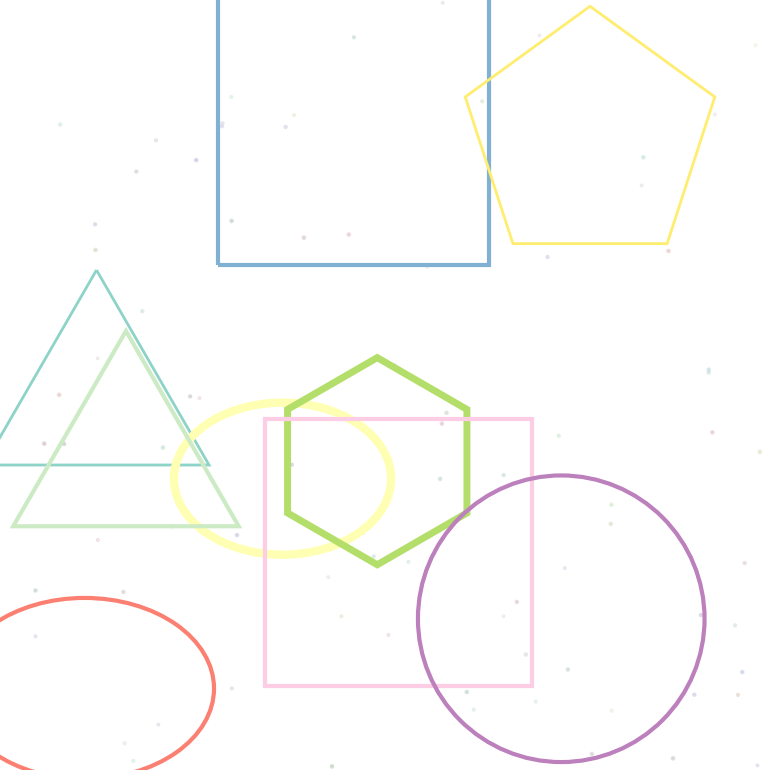[{"shape": "triangle", "thickness": 1, "radius": 0.84, "center": [0.125, 0.48]}, {"shape": "oval", "thickness": 3, "radius": 0.71, "center": [0.367, 0.378]}, {"shape": "oval", "thickness": 1.5, "radius": 0.84, "center": [0.11, 0.106]}, {"shape": "square", "thickness": 1.5, "radius": 0.88, "center": [0.459, 0.832]}, {"shape": "hexagon", "thickness": 2.5, "radius": 0.67, "center": [0.49, 0.401]}, {"shape": "square", "thickness": 1.5, "radius": 0.87, "center": [0.518, 0.282]}, {"shape": "circle", "thickness": 1.5, "radius": 0.93, "center": [0.729, 0.196]}, {"shape": "triangle", "thickness": 1.5, "radius": 0.85, "center": [0.164, 0.401]}, {"shape": "pentagon", "thickness": 1, "radius": 0.85, "center": [0.766, 0.821]}]